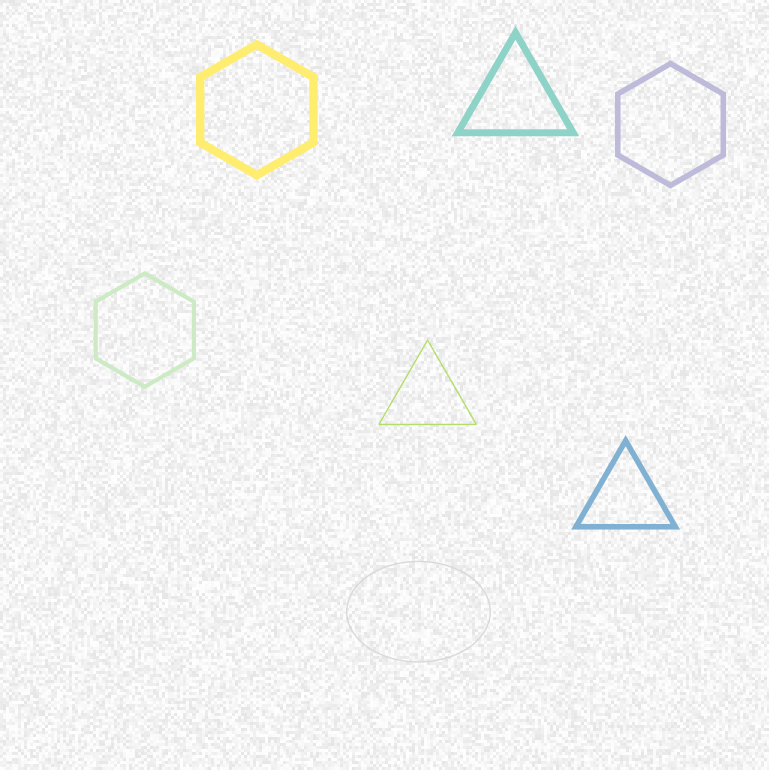[{"shape": "triangle", "thickness": 2.5, "radius": 0.43, "center": [0.669, 0.871]}, {"shape": "hexagon", "thickness": 2, "radius": 0.4, "center": [0.871, 0.838]}, {"shape": "triangle", "thickness": 2, "radius": 0.37, "center": [0.813, 0.353]}, {"shape": "triangle", "thickness": 0.5, "radius": 0.37, "center": [0.555, 0.485]}, {"shape": "oval", "thickness": 0.5, "radius": 0.47, "center": [0.543, 0.206]}, {"shape": "hexagon", "thickness": 1.5, "radius": 0.37, "center": [0.188, 0.571]}, {"shape": "hexagon", "thickness": 3, "radius": 0.42, "center": [0.334, 0.857]}]